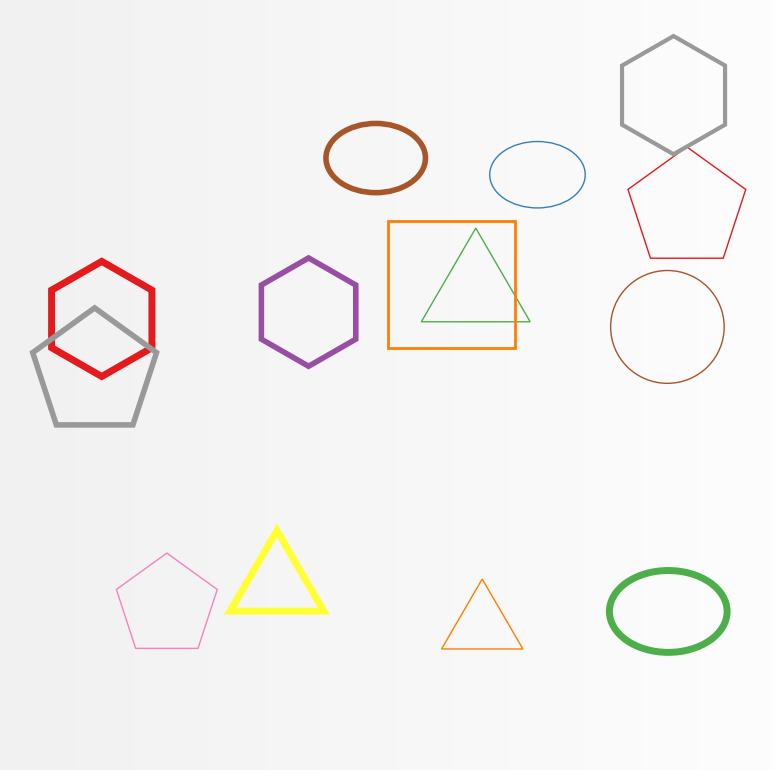[{"shape": "hexagon", "thickness": 2.5, "radius": 0.37, "center": [0.131, 0.586]}, {"shape": "pentagon", "thickness": 0.5, "radius": 0.4, "center": [0.886, 0.729]}, {"shape": "oval", "thickness": 0.5, "radius": 0.31, "center": [0.694, 0.773]}, {"shape": "oval", "thickness": 2.5, "radius": 0.38, "center": [0.862, 0.206]}, {"shape": "triangle", "thickness": 0.5, "radius": 0.41, "center": [0.614, 0.623]}, {"shape": "hexagon", "thickness": 2, "radius": 0.35, "center": [0.398, 0.595]}, {"shape": "square", "thickness": 1, "radius": 0.41, "center": [0.583, 0.63]}, {"shape": "triangle", "thickness": 0.5, "radius": 0.3, "center": [0.622, 0.187]}, {"shape": "triangle", "thickness": 2.5, "radius": 0.35, "center": [0.357, 0.241]}, {"shape": "circle", "thickness": 0.5, "radius": 0.37, "center": [0.861, 0.575]}, {"shape": "oval", "thickness": 2, "radius": 0.32, "center": [0.485, 0.795]}, {"shape": "pentagon", "thickness": 0.5, "radius": 0.34, "center": [0.215, 0.213]}, {"shape": "hexagon", "thickness": 1.5, "radius": 0.38, "center": [0.869, 0.876]}, {"shape": "pentagon", "thickness": 2, "radius": 0.42, "center": [0.122, 0.516]}]